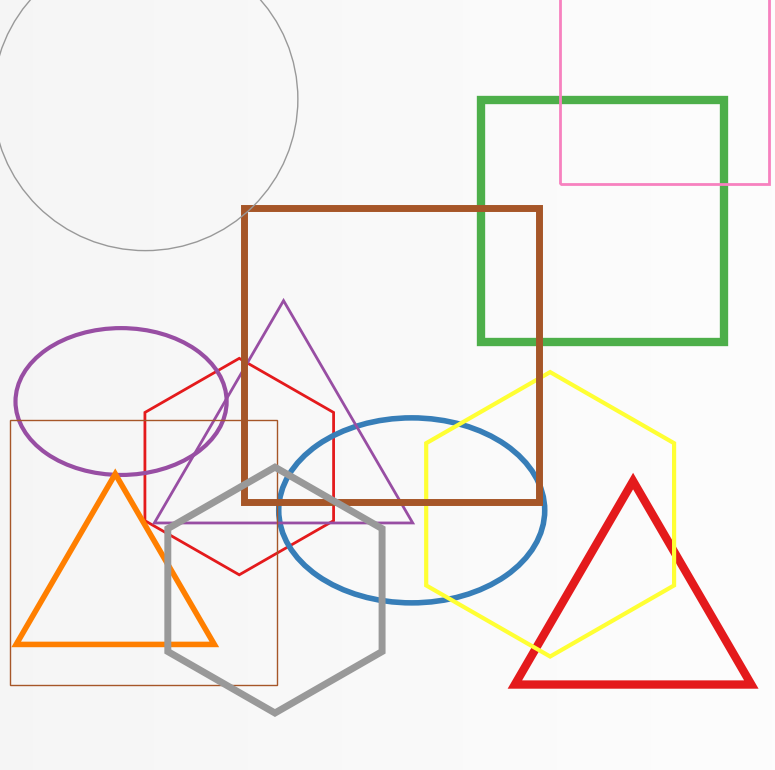[{"shape": "hexagon", "thickness": 1, "radius": 0.7, "center": [0.309, 0.394]}, {"shape": "triangle", "thickness": 3, "radius": 0.88, "center": [0.817, 0.199]}, {"shape": "oval", "thickness": 2, "radius": 0.86, "center": [0.531, 0.337]}, {"shape": "square", "thickness": 3, "radius": 0.78, "center": [0.777, 0.713]}, {"shape": "triangle", "thickness": 1, "radius": 0.96, "center": [0.366, 0.417]}, {"shape": "oval", "thickness": 1.5, "radius": 0.68, "center": [0.156, 0.479]}, {"shape": "triangle", "thickness": 2, "radius": 0.74, "center": [0.149, 0.237]}, {"shape": "hexagon", "thickness": 1.5, "radius": 0.92, "center": [0.71, 0.332]}, {"shape": "square", "thickness": 2.5, "radius": 0.95, "center": [0.505, 0.539]}, {"shape": "square", "thickness": 0.5, "radius": 0.86, "center": [0.185, 0.282]}, {"shape": "square", "thickness": 1, "radius": 0.67, "center": [0.857, 0.895]}, {"shape": "circle", "thickness": 0.5, "radius": 0.98, "center": [0.188, 0.871]}, {"shape": "hexagon", "thickness": 2.5, "radius": 0.8, "center": [0.355, 0.234]}]